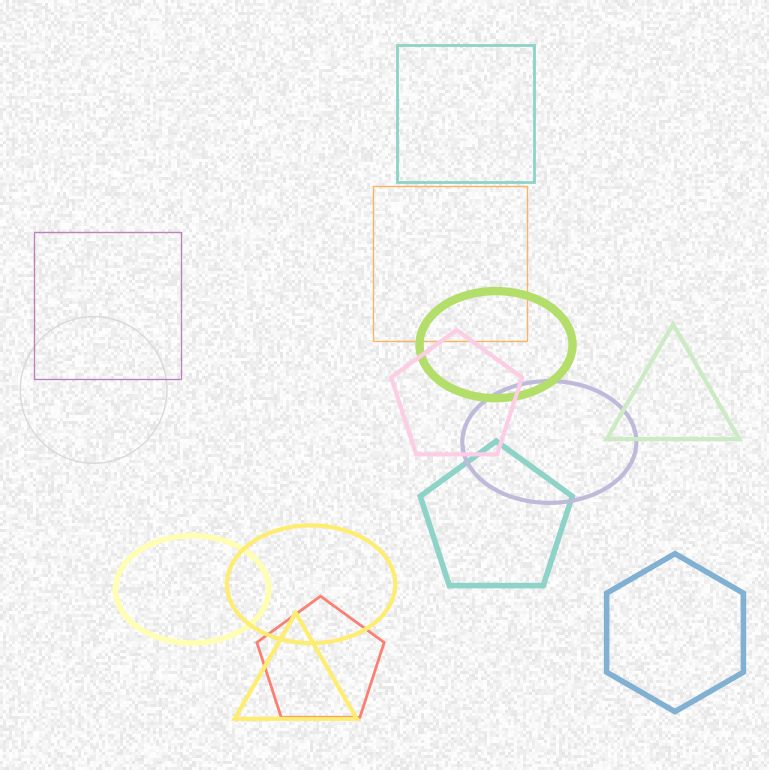[{"shape": "square", "thickness": 1, "radius": 0.45, "center": [0.604, 0.852]}, {"shape": "pentagon", "thickness": 2, "radius": 0.52, "center": [0.644, 0.323]}, {"shape": "oval", "thickness": 2, "radius": 0.5, "center": [0.249, 0.235]}, {"shape": "oval", "thickness": 1.5, "radius": 0.57, "center": [0.713, 0.426]}, {"shape": "pentagon", "thickness": 1, "radius": 0.43, "center": [0.416, 0.139]}, {"shape": "hexagon", "thickness": 2, "radius": 0.51, "center": [0.877, 0.178]}, {"shape": "square", "thickness": 0.5, "radius": 0.5, "center": [0.584, 0.658]}, {"shape": "oval", "thickness": 3, "radius": 0.5, "center": [0.644, 0.552]}, {"shape": "pentagon", "thickness": 1.5, "radius": 0.45, "center": [0.593, 0.482]}, {"shape": "circle", "thickness": 0.5, "radius": 0.48, "center": [0.122, 0.494]}, {"shape": "square", "thickness": 0.5, "radius": 0.48, "center": [0.14, 0.604]}, {"shape": "triangle", "thickness": 1.5, "radius": 0.5, "center": [0.874, 0.479]}, {"shape": "oval", "thickness": 1.5, "radius": 0.55, "center": [0.404, 0.241]}, {"shape": "triangle", "thickness": 1.5, "radius": 0.46, "center": [0.384, 0.112]}]